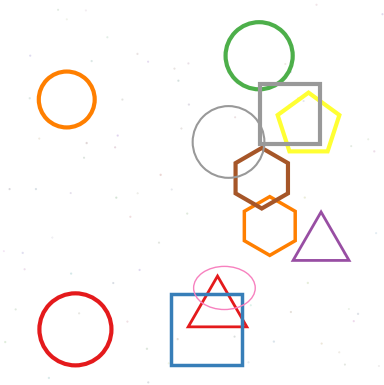[{"shape": "circle", "thickness": 3, "radius": 0.47, "center": [0.196, 0.145]}, {"shape": "triangle", "thickness": 2, "radius": 0.44, "center": [0.565, 0.195]}, {"shape": "square", "thickness": 2.5, "radius": 0.46, "center": [0.535, 0.144]}, {"shape": "circle", "thickness": 3, "radius": 0.44, "center": [0.673, 0.855]}, {"shape": "triangle", "thickness": 2, "radius": 0.42, "center": [0.834, 0.366]}, {"shape": "circle", "thickness": 3, "radius": 0.36, "center": [0.173, 0.742]}, {"shape": "hexagon", "thickness": 2.5, "radius": 0.38, "center": [0.701, 0.413]}, {"shape": "pentagon", "thickness": 3, "radius": 0.42, "center": [0.801, 0.675]}, {"shape": "hexagon", "thickness": 3, "radius": 0.39, "center": [0.68, 0.537]}, {"shape": "oval", "thickness": 1, "radius": 0.4, "center": [0.583, 0.252]}, {"shape": "square", "thickness": 3, "radius": 0.39, "center": [0.753, 0.704]}, {"shape": "circle", "thickness": 1.5, "radius": 0.47, "center": [0.594, 0.631]}]